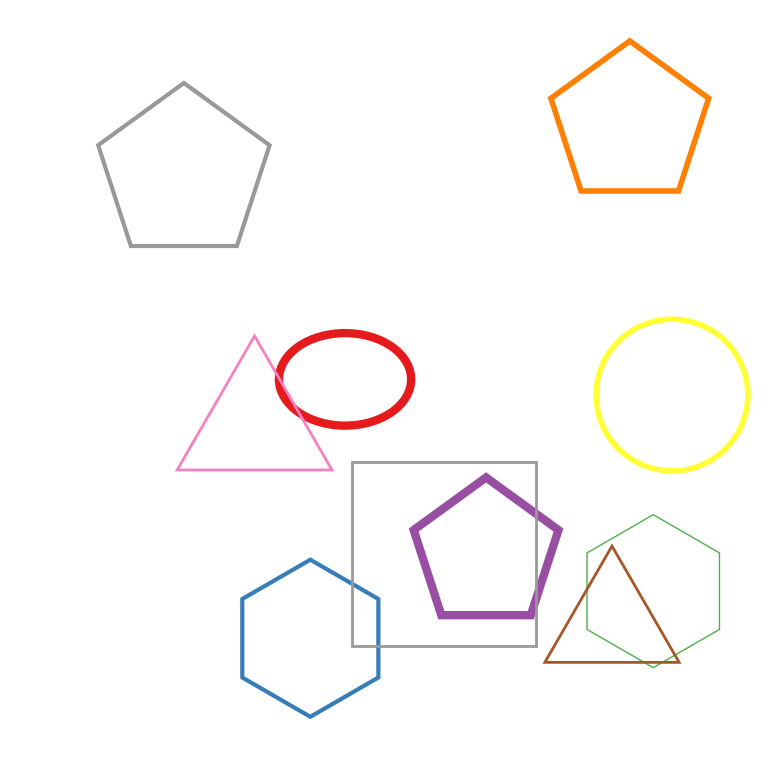[{"shape": "oval", "thickness": 3, "radius": 0.43, "center": [0.448, 0.507]}, {"shape": "hexagon", "thickness": 1.5, "radius": 0.51, "center": [0.403, 0.171]}, {"shape": "hexagon", "thickness": 0.5, "radius": 0.5, "center": [0.848, 0.232]}, {"shape": "pentagon", "thickness": 3, "radius": 0.49, "center": [0.631, 0.281]}, {"shape": "pentagon", "thickness": 2, "radius": 0.54, "center": [0.818, 0.839]}, {"shape": "circle", "thickness": 2, "radius": 0.49, "center": [0.873, 0.487]}, {"shape": "triangle", "thickness": 1, "radius": 0.5, "center": [0.795, 0.19]}, {"shape": "triangle", "thickness": 1, "radius": 0.58, "center": [0.331, 0.448]}, {"shape": "square", "thickness": 1, "radius": 0.6, "center": [0.576, 0.281]}, {"shape": "pentagon", "thickness": 1.5, "radius": 0.59, "center": [0.239, 0.775]}]